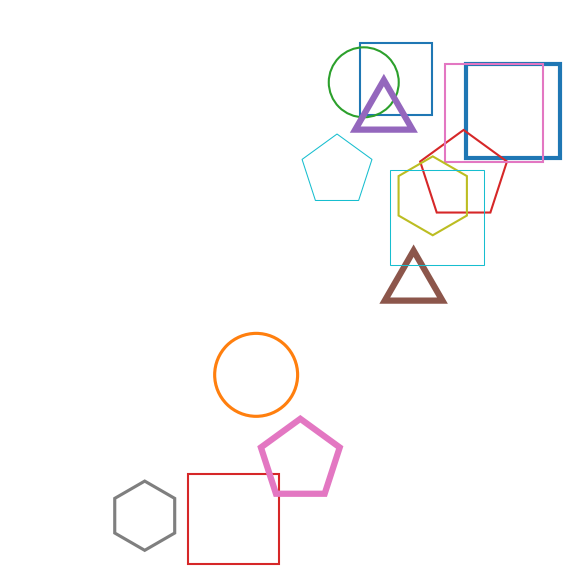[{"shape": "square", "thickness": 1, "radius": 0.31, "center": [0.685, 0.863]}, {"shape": "square", "thickness": 2, "radius": 0.41, "center": [0.888, 0.806]}, {"shape": "circle", "thickness": 1.5, "radius": 0.36, "center": [0.444, 0.35]}, {"shape": "circle", "thickness": 1, "radius": 0.3, "center": [0.63, 0.857]}, {"shape": "pentagon", "thickness": 1, "radius": 0.4, "center": [0.803, 0.695]}, {"shape": "square", "thickness": 1, "radius": 0.39, "center": [0.404, 0.101]}, {"shape": "triangle", "thickness": 3, "radius": 0.29, "center": [0.665, 0.803]}, {"shape": "triangle", "thickness": 3, "radius": 0.29, "center": [0.716, 0.507]}, {"shape": "square", "thickness": 1, "radius": 0.42, "center": [0.855, 0.803]}, {"shape": "pentagon", "thickness": 3, "radius": 0.36, "center": [0.52, 0.202]}, {"shape": "hexagon", "thickness": 1.5, "radius": 0.3, "center": [0.251, 0.106]}, {"shape": "hexagon", "thickness": 1, "radius": 0.34, "center": [0.749, 0.66]}, {"shape": "square", "thickness": 0.5, "radius": 0.41, "center": [0.757, 0.622]}, {"shape": "pentagon", "thickness": 0.5, "radius": 0.32, "center": [0.584, 0.703]}]